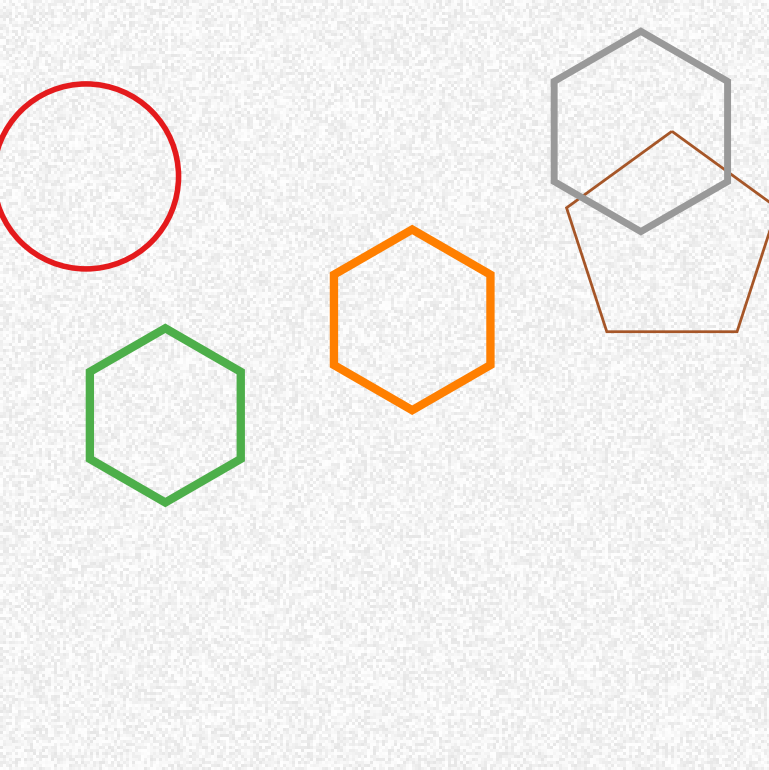[{"shape": "circle", "thickness": 2, "radius": 0.6, "center": [0.112, 0.771]}, {"shape": "hexagon", "thickness": 3, "radius": 0.57, "center": [0.215, 0.461]}, {"shape": "hexagon", "thickness": 3, "radius": 0.59, "center": [0.535, 0.585]}, {"shape": "pentagon", "thickness": 1, "radius": 0.72, "center": [0.873, 0.686]}, {"shape": "hexagon", "thickness": 2.5, "radius": 0.65, "center": [0.832, 0.829]}]